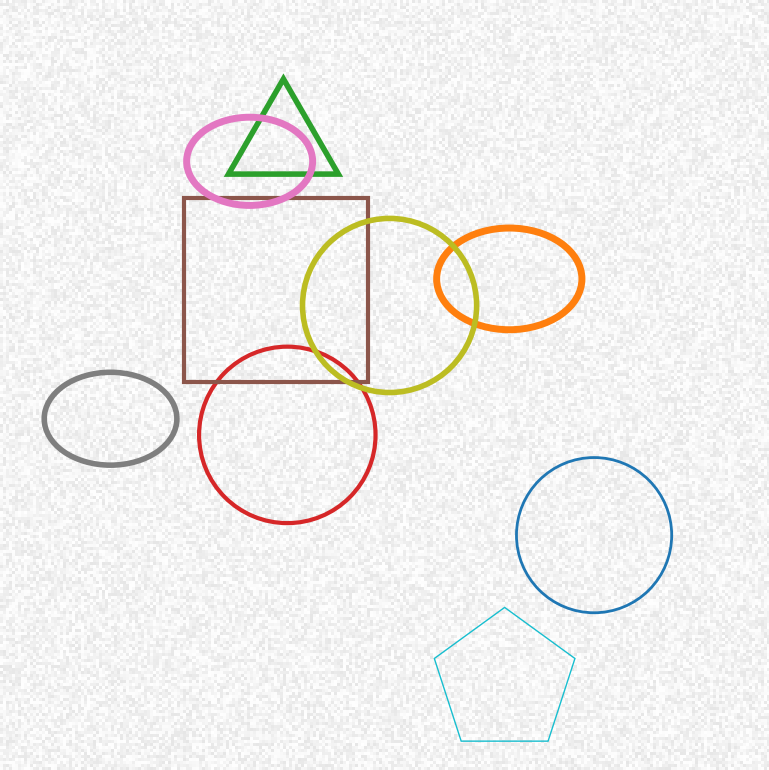[{"shape": "circle", "thickness": 1, "radius": 0.5, "center": [0.772, 0.305]}, {"shape": "oval", "thickness": 2.5, "radius": 0.47, "center": [0.661, 0.638]}, {"shape": "triangle", "thickness": 2, "radius": 0.41, "center": [0.368, 0.815]}, {"shape": "circle", "thickness": 1.5, "radius": 0.57, "center": [0.373, 0.435]}, {"shape": "square", "thickness": 1.5, "radius": 0.6, "center": [0.358, 0.624]}, {"shape": "oval", "thickness": 2.5, "radius": 0.41, "center": [0.324, 0.791]}, {"shape": "oval", "thickness": 2, "radius": 0.43, "center": [0.144, 0.456]}, {"shape": "circle", "thickness": 2, "radius": 0.57, "center": [0.506, 0.603]}, {"shape": "pentagon", "thickness": 0.5, "radius": 0.48, "center": [0.655, 0.115]}]